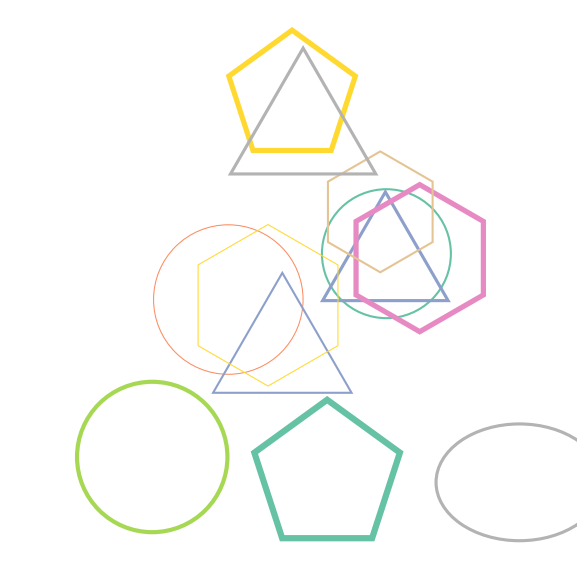[{"shape": "pentagon", "thickness": 3, "radius": 0.66, "center": [0.566, 0.174]}, {"shape": "circle", "thickness": 1, "radius": 0.56, "center": [0.669, 0.56]}, {"shape": "circle", "thickness": 0.5, "radius": 0.65, "center": [0.395, 0.48]}, {"shape": "triangle", "thickness": 1.5, "radius": 0.63, "center": [0.667, 0.541]}, {"shape": "triangle", "thickness": 1, "radius": 0.69, "center": [0.489, 0.388]}, {"shape": "hexagon", "thickness": 2.5, "radius": 0.64, "center": [0.727, 0.552]}, {"shape": "circle", "thickness": 2, "radius": 0.65, "center": [0.264, 0.208]}, {"shape": "hexagon", "thickness": 0.5, "radius": 0.7, "center": [0.464, 0.47]}, {"shape": "pentagon", "thickness": 2.5, "radius": 0.58, "center": [0.506, 0.832]}, {"shape": "hexagon", "thickness": 1, "radius": 0.52, "center": [0.658, 0.632]}, {"shape": "triangle", "thickness": 1.5, "radius": 0.73, "center": [0.525, 0.771]}, {"shape": "oval", "thickness": 1.5, "radius": 0.72, "center": [0.9, 0.164]}]